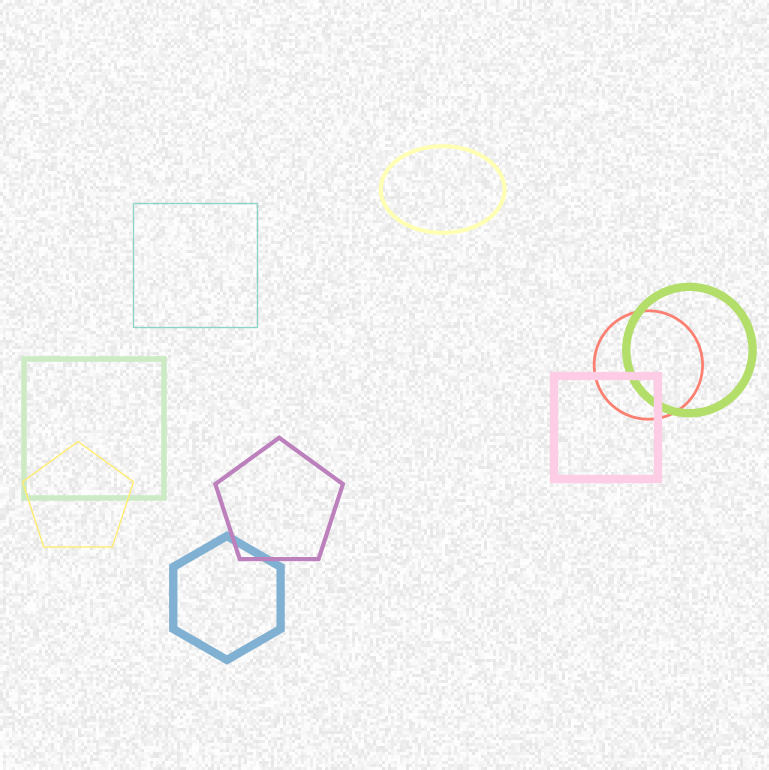[{"shape": "square", "thickness": 0.5, "radius": 0.4, "center": [0.254, 0.655]}, {"shape": "oval", "thickness": 1.5, "radius": 0.4, "center": [0.575, 0.754]}, {"shape": "circle", "thickness": 1, "radius": 0.35, "center": [0.842, 0.526]}, {"shape": "hexagon", "thickness": 3, "radius": 0.4, "center": [0.295, 0.223]}, {"shape": "circle", "thickness": 3, "radius": 0.41, "center": [0.895, 0.545]}, {"shape": "square", "thickness": 3, "radius": 0.33, "center": [0.787, 0.445]}, {"shape": "pentagon", "thickness": 1.5, "radius": 0.44, "center": [0.363, 0.344]}, {"shape": "square", "thickness": 2, "radius": 0.45, "center": [0.122, 0.443]}, {"shape": "pentagon", "thickness": 0.5, "radius": 0.38, "center": [0.101, 0.351]}]